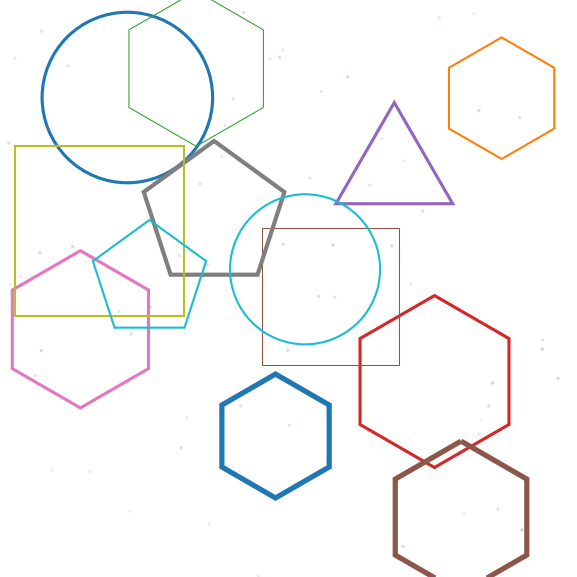[{"shape": "hexagon", "thickness": 2.5, "radius": 0.54, "center": [0.477, 0.244]}, {"shape": "circle", "thickness": 1.5, "radius": 0.74, "center": [0.221, 0.83]}, {"shape": "hexagon", "thickness": 1, "radius": 0.53, "center": [0.869, 0.829]}, {"shape": "hexagon", "thickness": 0.5, "radius": 0.67, "center": [0.34, 0.88]}, {"shape": "hexagon", "thickness": 1.5, "radius": 0.74, "center": [0.752, 0.338]}, {"shape": "triangle", "thickness": 1.5, "radius": 0.58, "center": [0.683, 0.705]}, {"shape": "hexagon", "thickness": 2.5, "radius": 0.66, "center": [0.798, 0.104]}, {"shape": "square", "thickness": 0.5, "radius": 0.59, "center": [0.573, 0.485]}, {"shape": "hexagon", "thickness": 1.5, "radius": 0.68, "center": [0.139, 0.429]}, {"shape": "pentagon", "thickness": 2, "radius": 0.64, "center": [0.371, 0.627]}, {"shape": "square", "thickness": 1, "radius": 0.73, "center": [0.172, 0.599]}, {"shape": "circle", "thickness": 1, "radius": 0.65, "center": [0.528, 0.533]}, {"shape": "pentagon", "thickness": 1, "radius": 0.52, "center": [0.259, 0.515]}]